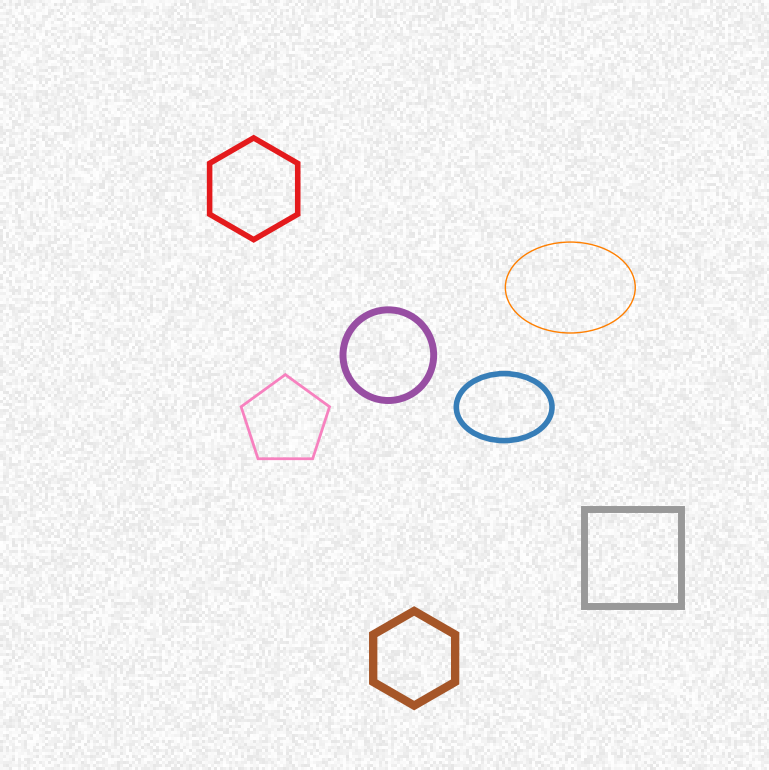[{"shape": "hexagon", "thickness": 2, "radius": 0.33, "center": [0.329, 0.755]}, {"shape": "oval", "thickness": 2, "radius": 0.31, "center": [0.655, 0.471]}, {"shape": "circle", "thickness": 2.5, "radius": 0.29, "center": [0.504, 0.539]}, {"shape": "oval", "thickness": 0.5, "radius": 0.42, "center": [0.741, 0.627]}, {"shape": "hexagon", "thickness": 3, "radius": 0.31, "center": [0.538, 0.145]}, {"shape": "pentagon", "thickness": 1, "radius": 0.3, "center": [0.371, 0.453]}, {"shape": "square", "thickness": 2.5, "radius": 0.31, "center": [0.821, 0.276]}]